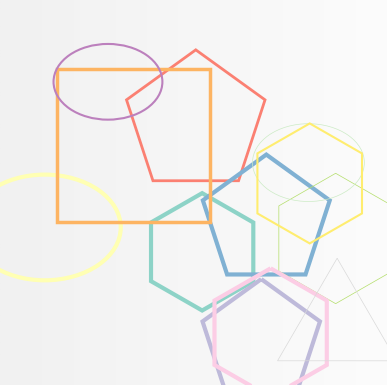[{"shape": "hexagon", "thickness": 3, "radius": 0.76, "center": [0.522, 0.346]}, {"shape": "oval", "thickness": 3, "radius": 0.98, "center": [0.115, 0.409]}, {"shape": "pentagon", "thickness": 3, "radius": 0.8, "center": [0.674, 0.116]}, {"shape": "pentagon", "thickness": 2, "radius": 0.94, "center": [0.505, 0.683]}, {"shape": "pentagon", "thickness": 3, "radius": 0.86, "center": [0.687, 0.426]}, {"shape": "square", "thickness": 2.5, "radius": 0.99, "center": [0.345, 0.622]}, {"shape": "hexagon", "thickness": 0.5, "radius": 0.85, "center": [0.866, 0.381]}, {"shape": "hexagon", "thickness": 3, "radius": 0.84, "center": [0.698, 0.136]}, {"shape": "triangle", "thickness": 0.5, "radius": 0.89, "center": [0.87, 0.152]}, {"shape": "oval", "thickness": 1.5, "radius": 0.7, "center": [0.279, 0.788]}, {"shape": "oval", "thickness": 0.5, "radius": 0.72, "center": [0.796, 0.578]}, {"shape": "hexagon", "thickness": 1.5, "radius": 0.78, "center": [0.799, 0.524]}]